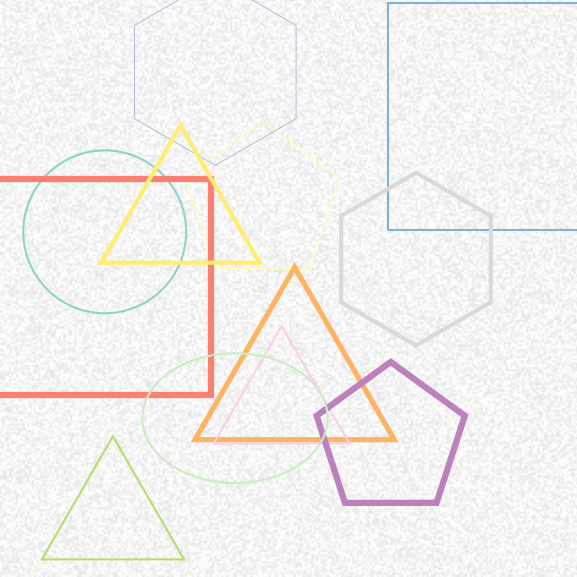[{"shape": "circle", "thickness": 1, "radius": 0.71, "center": [0.181, 0.598]}, {"shape": "pentagon", "thickness": 0.5, "radius": 0.7, "center": [0.454, 0.648]}, {"shape": "hexagon", "thickness": 0.5, "radius": 0.81, "center": [0.373, 0.874]}, {"shape": "square", "thickness": 3, "radius": 0.93, "center": [0.178, 0.502]}, {"shape": "square", "thickness": 1, "radius": 0.98, "center": [0.868, 0.797]}, {"shape": "triangle", "thickness": 2.5, "radius": 1.0, "center": [0.51, 0.337]}, {"shape": "triangle", "thickness": 1, "radius": 0.71, "center": [0.196, 0.102]}, {"shape": "triangle", "thickness": 1, "radius": 0.68, "center": [0.488, 0.299]}, {"shape": "hexagon", "thickness": 2, "radius": 0.75, "center": [0.72, 0.551]}, {"shape": "pentagon", "thickness": 3, "radius": 0.67, "center": [0.677, 0.237]}, {"shape": "oval", "thickness": 1, "radius": 0.8, "center": [0.407, 0.275]}, {"shape": "triangle", "thickness": 2, "radius": 0.79, "center": [0.313, 0.623]}]